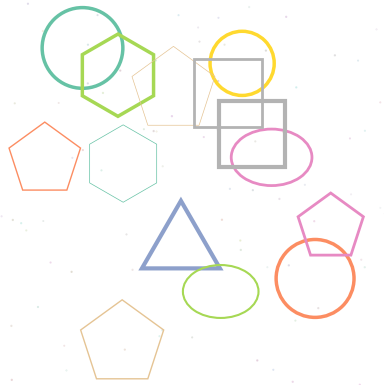[{"shape": "circle", "thickness": 2.5, "radius": 0.52, "center": [0.214, 0.875]}, {"shape": "hexagon", "thickness": 0.5, "radius": 0.5, "center": [0.32, 0.575]}, {"shape": "circle", "thickness": 2.5, "radius": 0.51, "center": [0.818, 0.277]}, {"shape": "pentagon", "thickness": 1, "radius": 0.49, "center": [0.116, 0.585]}, {"shape": "triangle", "thickness": 3, "radius": 0.58, "center": [0.47, 0.361]}, {"shape": "oval", "thickness": 2, "radius": 0.52, "center": [0.705, 0.591]}, {"shape": "pentagon", "thickness": 2, "radius": 0.45, "center": [0.859, 0.409]}, {"shape": "oval", "thickness": 1.5, "radius": 0.49, "center": [0.573, 0.243]}, {"shape": "hexagon", "thickness": 2.5, "radius": 0.53, "center": [0.306, 0.805]}, {"shape": "circle", "thickness": 2.5, "radius": 0.42, "center": [0.629, 0.835]}, {"shape": "pentagon", "thickness": 1, "radius": 0.57, "center": [0.317, 0.108]}, {"shape": "pentagon", "thickness": 0.5, "radius": 0.57, "center": [0.451, 0.766]}, {"shape": "square", "thickness": 2, "radius": 0.44, "center": [0.591, 0.759]}, {"shape": "square", "thickness": 3, "radius": 0.43, "center": [0.655, 0.652]}]